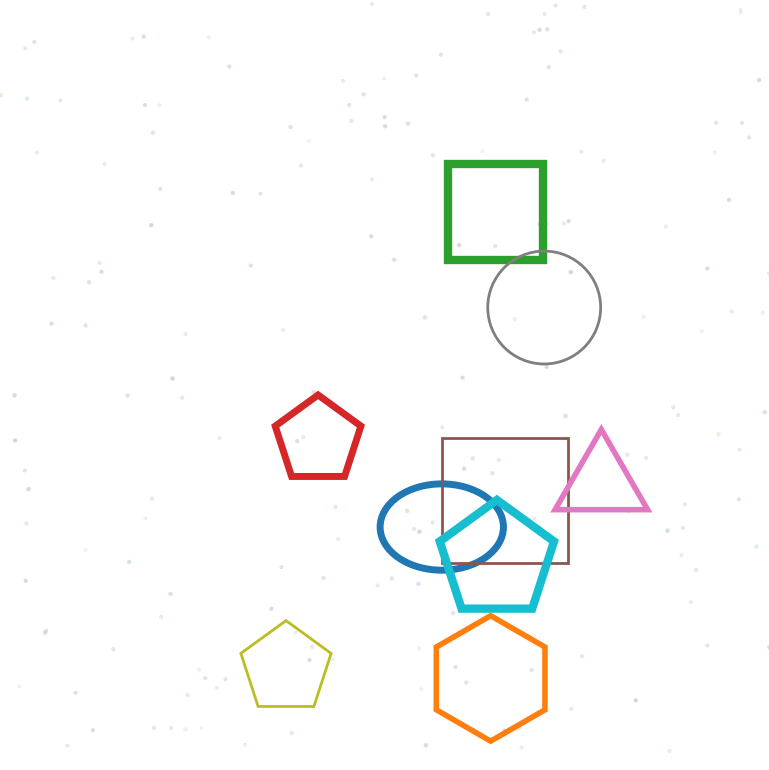[{"shape": "oval", "thickness": 2.5, "radius": 0.4, "center": [0.574, 0.316]}, {"shape": "hexagon", "thickness": 2, "radius": 0.41, "center": [0.637, 0.119]}, {"shape": "square", "thickness": 3, "radius": 0.31, "center": [0.644, 0.725]}, {"shape": "pentagon", "thickness": 2.5, "radius": 0.29, "center": [0.413, 0.429]}, {"shape": "square", "thickness": 1, "radius": 0.41, "center": [0.656, 0.35]}, {"shape": "triangle", "thickness": 2, "radius": 0.35, "center": [0.781, 0.373]}, {"shape": "circle", "thickness": 1, "radius": 0.37, "center": [0.707, 0.601]}, {"shape": "pentagon", "thickness": 1, "radius": 0.31, "center": [0.371, 0.132]}, {"shape": "pentagon", "thickness": 3, "radius": 0.39, "center": [0.645, 0.273]}]